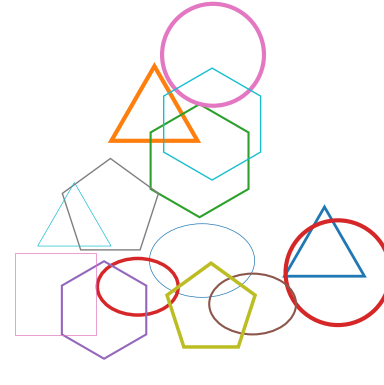[{"shape": "triangle", "thickness": 2, "radius": 0.6, "center": [0.843, 0.343]}, {"shape": "oval", "thickness": 0.5, "radius": 0.68, "center": [0.525, 0.323]}, {"shape": "triangle", "thickness": 3, "radius": 0.65, "center": [0.401, 0.699]}, {"shape": "hexagon", "thickness": 1.5, "radius": 0.73, "center": [0.518, 0.583]}, {"shape": "oval", "thickness": 2.5, "radius": 0.52, "center": [0.358, 0.255]}, {"shape": "circle", "thickness": 3, "radius": 0.68, "center": [0.878, 0.292]}, {"shape": "hexagon", "thickness": 1.5, "radius": 0.63, "center": [0.27, 0.195]}, {"shape": "oval", "thickness": 1.5, "radius": 0.56, "center": [0.656, 0.21]}, {"shape": "circle", "thickness": 3, "radius": 0.66, "center": [0.553, 0.858]}, {"shape": "square", "thickness": 0.5, "radius": 0.53, "center": [0.144, 0.236]}, {"shape": "pentagon", "thickness": 1, "radius": 0.66, "center": [0.287, 0.457]}, {"shape": "pentagon", "thickness": 2.5, "radius": 0.6, "center": [0.548, 0.196]}, {"shape": "hexagon", "thickness": 1, "radius": 0.73, "center": [0.551, 0.678]}, {"shape": "triangle", "thickness": 0.5, "radius": 0.55, "center": [0.193, 0.416]}]